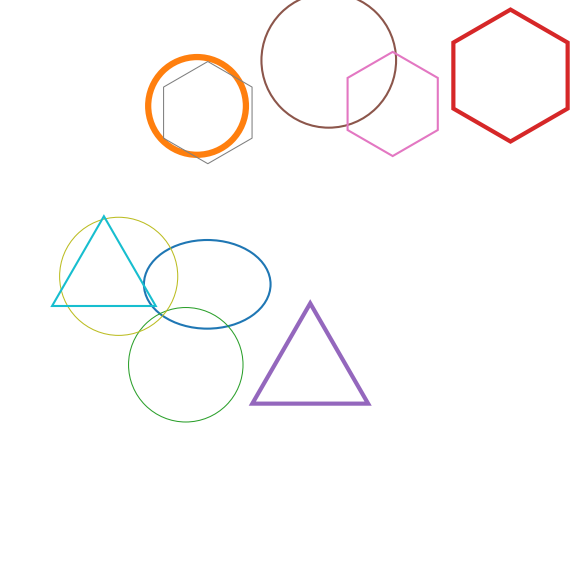[{"shape": "oval", "thickness": 1, "radius": 0.55, "center": [0.359, 0.507]}, {"shape": "circle", "thickness": 3, "radius": 0.42, "center": [0.341, 0.816]}, {"shape": "circle", "thickness": 0.5, "radius": 0.5, "center": [0.322, 0.368]}, {"shape": "hexagon", "thickness": 2, "radius": 0.57, "center": [0.884, 0.868]}, {"shape": "triangle", "thickness": 2, "radius": 0.58, "center": [0.537, 0.358]}, {"shape": "circle", "thickness": 1, "radius": 0.58, "center": [0.569, 0.895]}, {"shape": "hexagon", "thickness": 1, "radius": 0.45, "center": [0.68, 0.819]}, {"shape": "hexagon", "thickness": 0.5, "radius": 0.44, "center": [0.36, 0.804]}, {"shape": "circle", "thickness": 0.5, "radius": 0.51, "center": [0.206, 0.521]}, {"shape": "triangle", "thickness": 1, "radius": 0.52, "center": [0.18, 0.521]}]